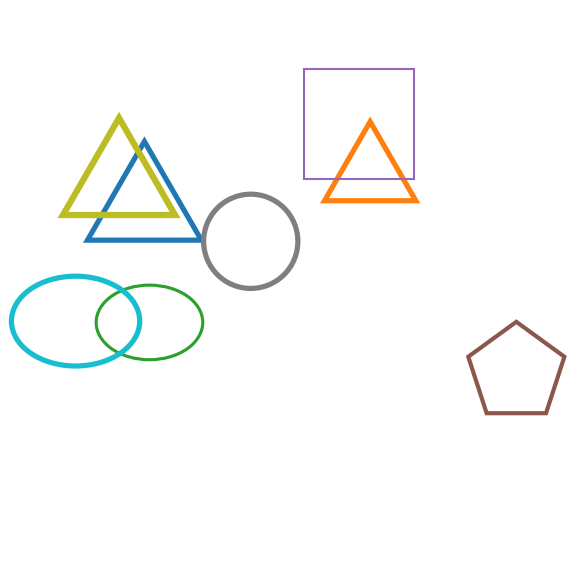[{"shape": "triangle", "thickness": 2.5, "radius": 0.57, "center": [0.25, 0.64]}, {"shape": "triangle", "thickness": 2.5, "radius": 0.46, "center": [0.641, 0.697]}, {"shape": "oval", "thickness": 1.5, "radius": 0.46, "center": [0.259, 0.441]}, {"shape": "square", "thickness": 1, "radius": 0.48, "center": [0.622, 0.784]}, {"shape": "pentagon", "thickness": 2, "radius": 0.44, "center": [0.894, 0.354]}, {"shape": "circle", "thickness": 2.5, "radius": 0.41, "center": [0.434, 0.581]}, {"shape": "triangle", "thickness": 3, "radius": 0.56, "center": [0.206, 0.683]}, {"shape": "oval", "thickness": 2.5, "radius": 0.56, "center": [0.131, 0.443]}]